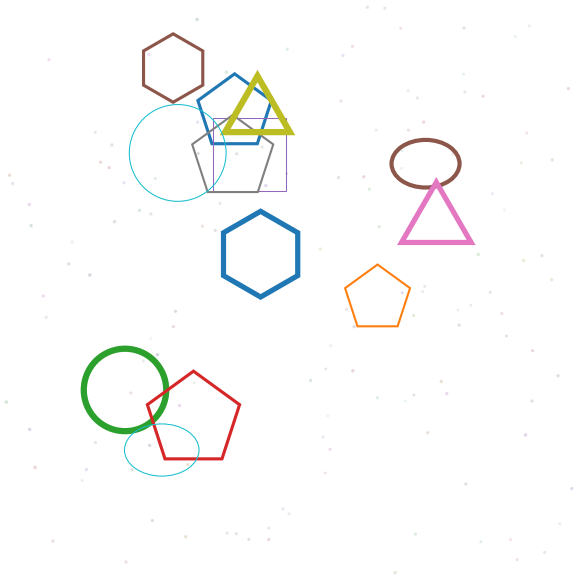[{"shape": "hexagon", "thickness": 2.5, "radius": 0.37, "center": [0.451, 0.559]}, {"shape": "pentagon", "thickness": 1.5, "radius": 0.33, "center": [0.406, 0.804]}, {"shape": "pentagon", "thickness": 1, "radius": 0.3, "center": [0.654, 0.482]}, {"shape": "circle", "thickness": 3, "radius": 0.36, "center": [0.216, 0.324]}, {"shape": "pentagon", "thickness": 1.5, "radius": 0.42, "center": [0.335, 0.272]}, {"shape": "square", "thickness": 0.5, "radius": 0.32, "center": [0.431, 0.732]}, {"shape": "hexagon", "thickness": 1.5, "radius": 0.3, "center": [0.3, 0.881]}, {"shape": "oval", "thickness": 2, "radius": 0.29, "center": [0.737, 0.716]}, {"shape": "triangle", "thickness": 2.5, "radius": 0.35, "center": [0.756, 0.614]}, {"shape": "pentagon", "thickness": 1, "radius": 0.37, "center": [0.403, 0.726]}, {"shape": "triangle", "thickness": 3, "radius": 0.32, "center": [0.446, 0.803]}, {"shape": "circle", "thickness": 0.5, "radius": 0.42, "center": [0.308, 0.734]}, {"shape": "oval", "thickness": 0.5, "radius": 0.32, "center": [0.28, 0.22]}]